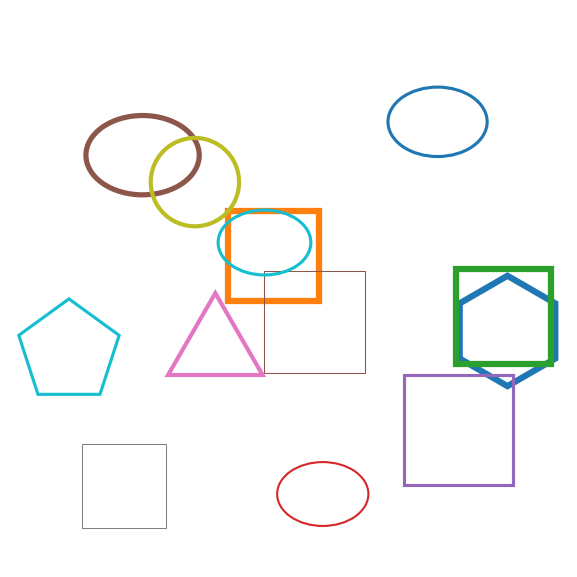[{"shape": "hexagon", "thickness": 3, "radius": 0.48, "center": [0.879, 0.426]}, {"shape": "oval", "thickness": 1.5, "radius": 0.43, "center": [0.758, 0.788]}, {"shape": "square", "thickness": 3, "radius": 0.39, "center": [0.473, 0.556]}, {"shape": "square", "thickness": 3, "radius": 0.41, "center": [0.872, 0.451]}, {"shape": "oval", "thickness": 1, "radius": 0.4, "center": [0.559, 0.144]}, {"shape": "square", "thickness": 1.5, "radius": 0.47, "center": [0.794, 0.255]}, {"shape": "square", "thickness": 0.5, "radius": 0.44, "center": [0.544, 0.441]}, {"shape": "oval", "thickness": 2.5, "radius": 0.49, "center": [0.247, 0.73]}, {"shape": "triangle", "thickness": 2, "radius": 0.47, "center": [0.373, 0.397]}, {"shape": "square", "thickness": 0.5, "radius": 0.36, "center": [0.214, 0.158]}, {"shape": "circle", "thickness": 2, "radius": 0.38, "center": [0.338, 0.684]}, {"shape": "oval", "thickness": 1.5, "radius": 0.4, "center": [0.458, 0.579]}, {"shape": "pentagon", "thickness": 1.5, "radius": 0.46, "center": [0.119, 0.39]}]